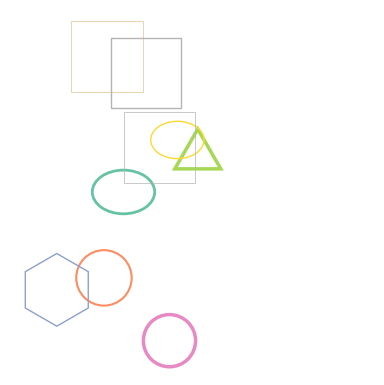[{"shape": "oval", "thickness": 2, "radius": 0.41, "center": [0.321, 0.501]}, {"shape": "circle", "thickness": 1.5, "radius": 0.36, "center": [0.27, 0.278]}, {"shape": "hexagon", "thickness": 1, "radius": 0.47, "center": [0.147, 0.247]}, {"shape": "circle", "thickness": 2.5, "radius": 0.34, "center": [0.44, 0.115]}, {"shape": "triangle", "thickness": 2.5, "radius": 0.34, "center": [0.514, 0.596]}, {"shape": "oval", "thickness": 1, "radius": 0.35, "center": [0.461, 0.636]}, {"shape": "square", "thickness": 0.5, "radius": 0.46, "center": [0.278, 0.853]}, {"shape": "square", "thickness": 0.5, "radius": 0.46, "center": [0.415, 0.617]}, {"shape": "square", "thickness": 1, "radius": 0.45, "center": [0.379, 0.811]}]